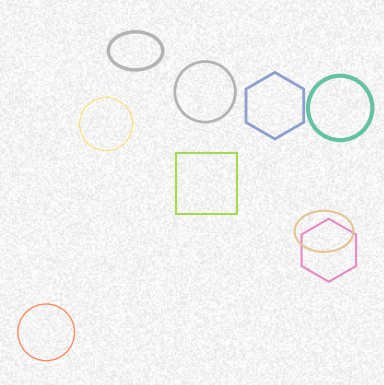[{"shape": "circle", "thickness": 3, "radius": 0.42, "center": [0.884, 0.72]}, {"shape": "circle", "thickness": 1, "radius": 0.37, "center": [0.12, 0.137]}, {"shape": "hexagon", "thickness": 2, "radius": 0.43, "center": [0.714, 0.726]}, {"shape": "hexagon", "thickness": 1.5, "radius": 0.41, "center": [0.854, 0.35]}, {"shape": "square", "thickness": 1.5, "radius": 0.39, "center": [0.536, 0.523]}, {"shape": "circle", "thickness": 0.5, "radius": 0.34, "center": [0.276, 0.678]}, {"shape": "oval", "thickness": 1.5, "radius": 0.38, "center": [0.842, 0.399]}, {"shape": "oval", "thickness": 2.5, "radius": 0.35, "center": [0.352, 0.868]}, {"shape": "circle", "thickness": 2, "radius": 0.39, "center": [0.533, 0.761]}]